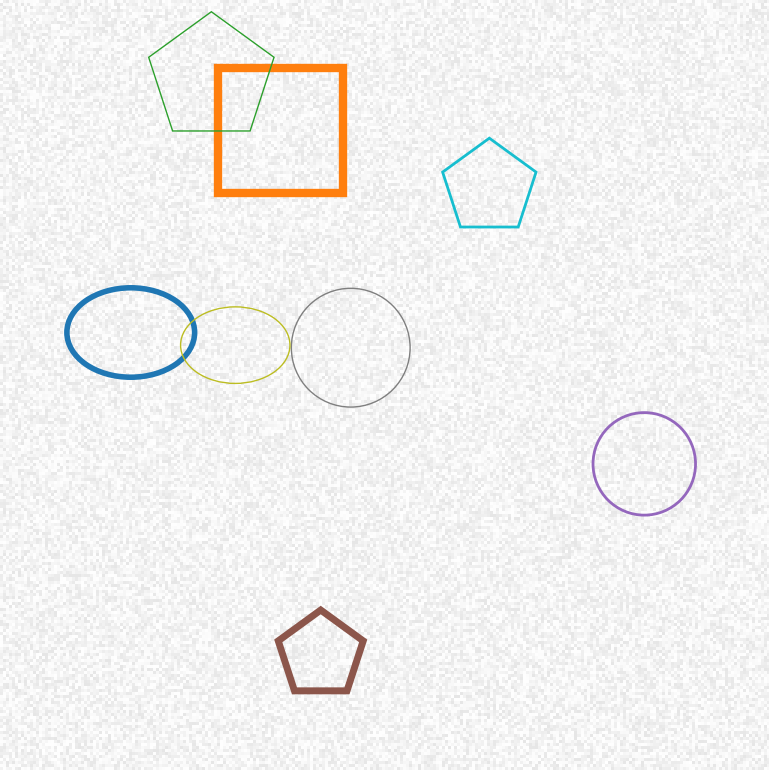[{"shape": "oval", "thickness": 2, "radius": 0.41, "center": [0.17, 0.568]}, {"shape": "square", "thickness": 3, "radius": 0.41, "center": [0.364, 0.83]}, {"shape": "pentagon", "thickness": 0.5, "radius": 0.43, "center": [0.274, 0.899]}, {"shape": "circle", "thickness": 1, "radius": 0.33, "center": [0.837, 0.398]}, {"shape": "pentagon", "thickness": 2.5, "radius": 0.29, "center": [0.417, 0.15]}, {"shape": "circle", "thickness": 0.5, "radius": 0.39, "center": [0.455, 0.548]}, {"shape": "oval", "thickness": 0.5, "radius": 0.36, "center": [0.306, 0.552]}, {"shape": "pentagon", "thickness": 1, "radius": 0.32, "center": [0.636, 0.757]}]